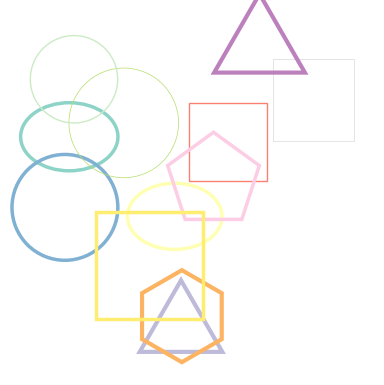[{"shape": "oval", "thickness": 2.5, "radius": 0.63, "center": [0.18, 0.645]}, {"shape": "oval", "thickness": 2.5, "radius": 0.61, "center": [0.454, 0.438]}, {"shape": "triangle", "thickness": 3, "radius": 0.62, "center": [0.47, 0.148]}, {"shape": "square", "thickness": 1, "radius": 0.51, "center": [0.592, 0.631]}, {"shape": "circle", "thickness": 2.5, "radius": 0.69, "center": [0.169, 0.461]}, {"shape": "hexagon", "thickness": 3, "radius": 0.6, "center": [0.472, 0.179]}, {"shape": "circle", "thickness": 0.5, "radius": 0.71, "center": [0.321, 0.681]}, {"shape": "pentagon", "thickness": 2.5, "radius": 0.63, "center": [0.555, 0.531]}, {"shape": "square", "thickness": 0.5, "radius": 0.53, "center": [0.815, 0.741]}, {"shape": "triangle", "thickness": 3, "radius": 0.68, "center": [0.674, 0.879]}, {"shape": "circle", "thickness": 1, "radius": 0.57, "center": [0.192, 0.794]}, {"shape": "square", "thickness": 2.5, "radius": 0.69, "center": [0.388, 0.31]}]